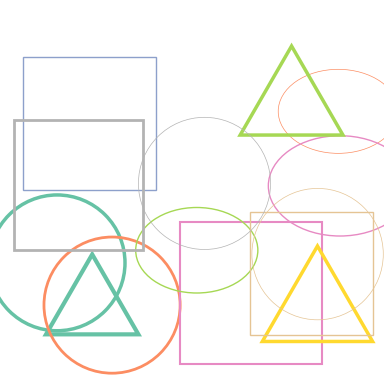[{"shape": "triangle", "thickness": 3, "radius": 0.69, "center": [0.24, 0.201]}, {"shape": "circle", "thickness": 2.5, "radius": 0.88, "center": [0.148, 0.317]}, {"shape": "circle", "thickness": 2, "radius": 0.88, "center": [0.291, 0.207]}, {"shape": "oval", "thickness": 0.5, "radius": 0.78, "center": [0.879, 0.711]}, {"shape": "square", "thickness": 1, "radius": 0.87, "center": [0.233, 0.679]}, {"shape": "square", "thickness": 1.5, "radius": 0.93, "center": [0.652, 0.239]}, {"shape": "oval", "thickness": 1, "radius": 0.93, "center": [0.883, 0.517]}, {"shape": "oval", "thickness": 1, "radius": 0.79, "center": [0.511, 0.35]}, {"shape": "triangle", "thickness": 2.5, "radius": 0.77, "center": [0.757, 0.726]}, {"shape": "triangle", "thickness": 2.5, "radius": 0.83, "center": [0.825, 0.196]}, {"shape": "circle", "thickness": 0.5, "radius": 0.85, "center": [0.825, 0.34]}, {"shape": "square", "thickness": 1, "radius": 0.8, "center": [0.809, 0.29]}, {"shape": "circle", "thickness": 0.5, "radius": 0.86, "center": [0.531, 0.524]}, {"shape": "square", "thickness": 2, "radius": 0.84, "center": [0.204, 0.519]}]